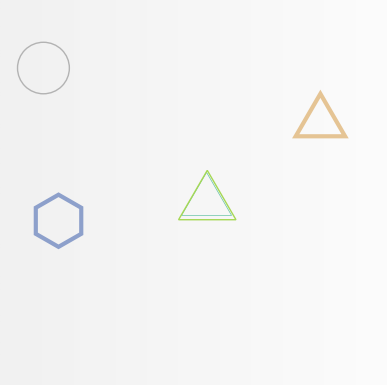[{"shape": "triangle", "thickness": 0.5, "radius": 0.37, "center": [0.533, 0.478]}, {"shape": "hexagon", "thickness": 3, "radius": 0.34, "center": [0.151, 0.427]}, {"shape": "triangle", "thickness": 1, "radius": 0.43, "center": [0.535, 0.472]}, {"shape": "triangle", "thickness": 3, "radius": 0.37, "center": [0.827, 0.683]}, {"shape": "circle", "thickness": 1, "radius": 0.33, "center": [0.112, 0.823]}]